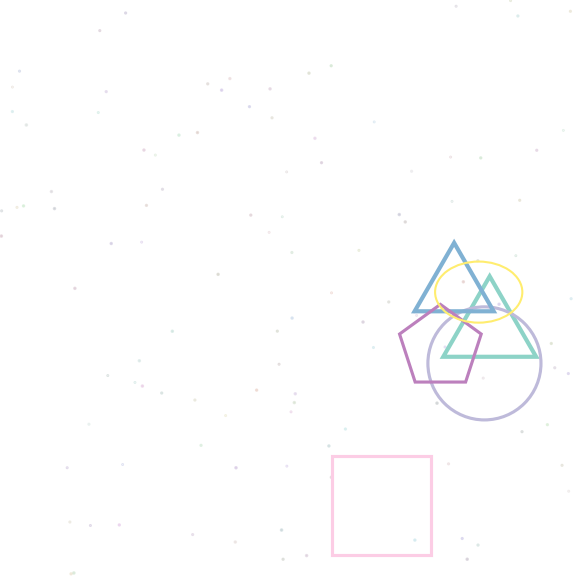[{"shape": "triangle", "thickness": 2, "radius": 0.46, "center": [0.848, 0.428]}, {"shape": "circle", "thickness": 1.5, "radius": 0.49, "center": [0.839, 0.37]}, {"shape": "triangle", "thickness": 2, "radius": 0.4, "center": [0.786, 0.5]}, {"shape": "square", "thickness": 1.5, "radius": 0.43, "center": [0.66, 0.124]}, {"shape": "pentagon", "thickness": 1.5, "radius": 0.37, "center": [0.763, 0.398]}, {"shape": "oval", "thickness": 1, "radius": 0.38, "center": [0.829, 0.493]}]